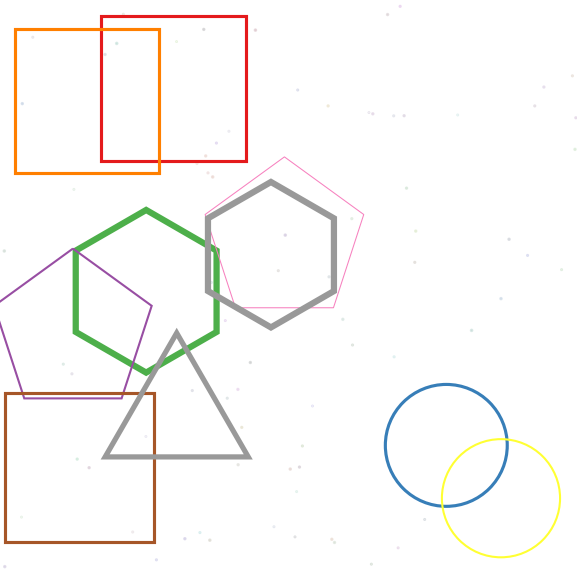[{"shape": "square", "thickness": 1.5, "radius": 0.63, "center": [0.3, 0.846]}, {"shape": "circle", "thickness": 1.5, "radius": 0.53, "center": [0.773, 0.228]}, {"shape": "hexagon", "thickness": 3, "radius": 0.7, "center": [0.253, 0.495]}, {"shape": "pentagon", "thickness": 1, "radius": 0.72, "center": [0.126, 0.425]}, {"shape": "square", "thickness": 1.5, "radius": 0.62, "center": [0.151, 0.824]}, {"shape": "circle", "thickness": 1, "radius": 0.51, "center": [0.867, 0.136]}, {"shape": "square", "thickness": 1.5, "radius": 0.64, "center": [0.138, 0.19]}, {"shape": "pentagon", "thickness": 0.5, "radius": 0.72, "center": [0.493, 0.583]}, {"shape": "hexagon", "thickness": 3, "radius": 0.63, "center": [0.469, 0.558]}, {"shape": "triangle", "thickness": 2.5, "radius": 0.72, "center": [0.306, 0.279]}]